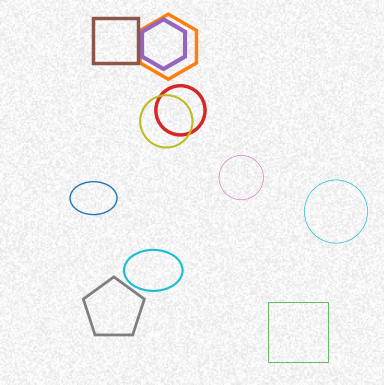[{"shape": "oval", "thickness": 1, "radius": 0.31, "center": [0.243, 0.485]}, {"shape": "hexagon", "thickness": 2.5, "radius": 0.42, "center": [0.437, 0.879]}, {"shape": "square", "thickness": 0.5, "radius": 0.39, "center": [0.775, 0.139]}, {"shape": "circle", "thickness": 2.5, "radius": 0.32, "center": [0.469, 0.713]}, {"shape": "hexagon", "thickness": 3, "radius": 0.32, "center": [0.425, 0.885]}, {"shape": "square", "thickness": 2.5, "radius": 0.29, "center": [0.299, 0.895]}, {"shape": "circle", "thickness": 0.5, "radius": 0.29, "center": [0.627, 0.539]}, {"shape": "pentagon", "thickness": 2, "radius": 0.42, "center": [0.296, 0.197]}, {"shape": "circle", "thickness": 1.5, "radius": 0.34, "center": [0.432, 0.685]}, {"shape": "circle", "thickness": 0.5, "radius": 0.41, "center": [0.873, 0.45]}, {"shape": "oval", "thickness": 1.5, "radius": 0.38, "center": [0.398, 0.298]}]